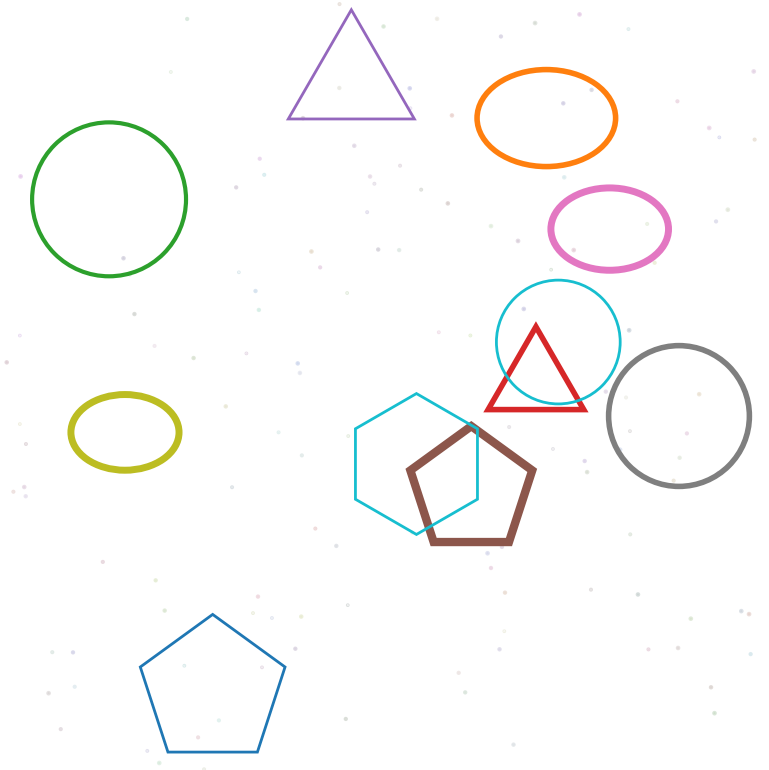[{"shape": "pentagon", "thickness": 1, "radius": 0.49, "center": [0.276, 0.103]}, {"shape": "oval", "thickness": 2, "radius": 0.45, "center": [0.71, 0.847]}, {"shape": "circle", "thickness": 1.5, "radius": 0.5, "center": [0.142, 0.741]}, {"shape": "triangle", "thickness": 2, "radius": 0.36, "center": [0.696, 0.504]}, {"shape": "triangle", "thickness": 1, "radius": 0.47, "center": [0.456, 0.893]}, {"shape": "pentagon", "thickness": 3, "radius": 0.42, "center": [0.612, 0.363]}, {"shape": "oval", "thickness": 2.5, "radius": 0.38, "center": [0.792, 0.702]}, {"shape": "circle", "thickness": 2, "radius": 0.46, "center": [0.882, 0.46]}, {"shape": "oval", "thickness": 2.5, "radius": 0.35, "center": [0.162, 0.438]}, {"shape": "circle", "thickness": 1, "radius": 0.4, "center": [0.725, 0.556]}, {"shape": "hexagon", "thickness": 1, "radius": 0.46, "center": [0.541, 0.397]}]